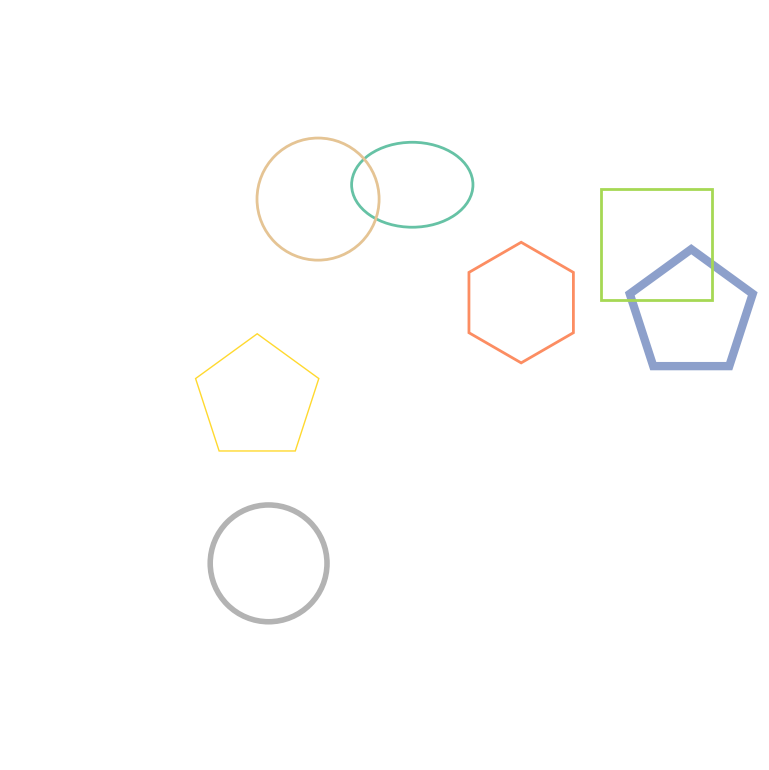[{"shape": "oval", "thickness": 1, "radius": 0.39, "center": [0.535, 0.76]}, {"shape": "hexagon", "thickness": 1, "radius": 0.39, "center": [0.677, 0.607]}, {"shape": "pentagon", "thickness": 3, "radius": 0.42, "center": [0.898, 0.592]}, {"shape": "square", "thickness": 1, "radius": 0.36, "center": [0.852, 0.683]}, {"shape": "pentagon", "thickness": 0.5, "radius": 0.42, "center": [0.334, 0.482]}, {"shape": "circle", "thickness": 1, "radius": 0.4, "center": [0.413, 0.741]}, {"shape": "circle", "thickness": 2, "radius": 0.38, "center": [0.349, 0.268]}]